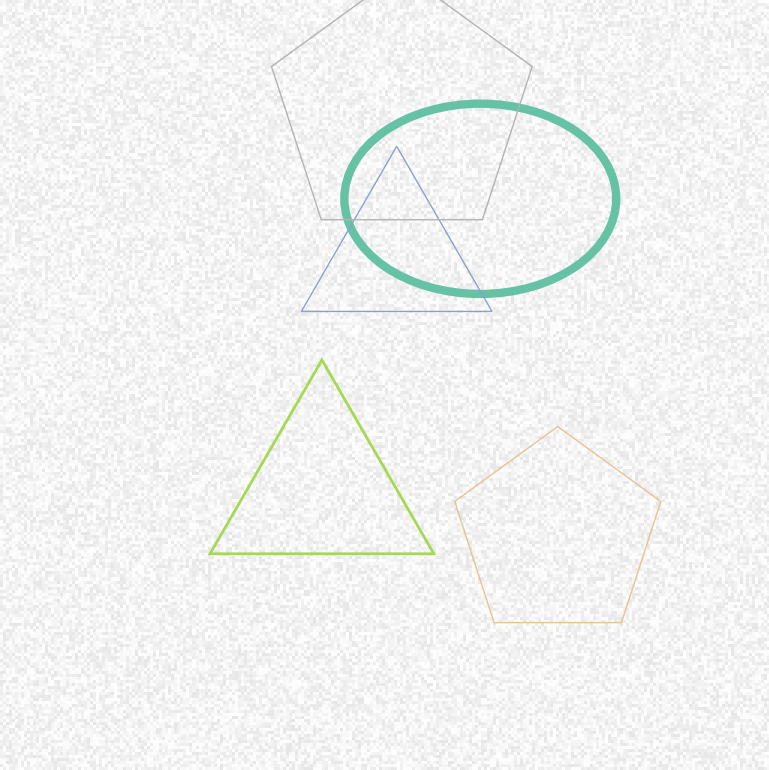[{"shape": "oval", "thickness": 3, "radius": 0.88, "center": [0.624, 0.742]}, {"shape": "triangle", "thickness": 0.5, "radius": 0.71, "center": [0.515, 0.667]}, {"shape": "triangle", "thickness": 1, "radius": 0.84, "center": [0.418, 0.365]}, {"shape": "pentagon", "thickness": 0.5, "radius": 0.7, "center": [0.724, 0.305]}, {"shape": "pentagon", "thickness": 0.5, "radius": 0.89, "center": [0.522, 0.859]}]